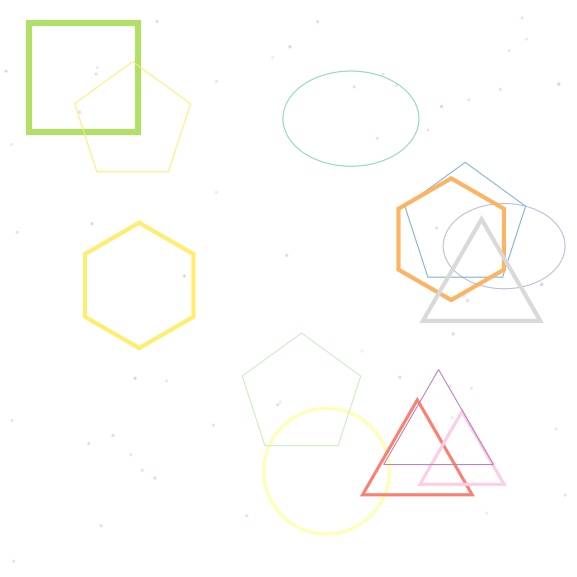[{"shape": "oval", "thickness": 0.5, "radius": 0.59, "center": [0.608, 0.794]}, {"shape": "circle", "thickness": 1.5, "radius": 0.54, "center": [0.565, 0.183]}, {"shape": "oval", "thickness": 0.5, "radius": 0.53, "center": [0.873, 0.573]}, {"shape": "triangle", "thickness": 1.5, "radius": 0.55, "center": [0.723, 0.197]}, {"shape": "pentagon", "thickness": 0.5, "radius": 0.55, "center": [0.806, 0.608]}, {"shape": "hexagon", "thickness": 2, "radius": 0.53, "center": [0.781, 0.585]}, {"shape": "square", "thickness": 3, "radius": 0.47, "center": [0.144, 0.865]}, {"shape": "triangle", "thickness": 1.5, "radius": 0.42, "center": [0.8, 0.203]}, {"shape": "triangle", "thickness": 2, "radius": 0.59, "center": [0.834, 0.502]}, {"shape": "triangle", "thickness": 0.5, "radius": 0.55, "center": [0.759, 0.25]}, {"shape": "pentagon", "thickness": 0.5, "radius": 0.54, "center": [0.522, 0.315]}, {"shape": "pentagon", "thickness": 0.5, "radius": 0.53, "center": [0.23, 0.787]}, {"shape": "hexagon", "thickness": 2, "radius": 0.54, "center": [0.241, 0.505]}]